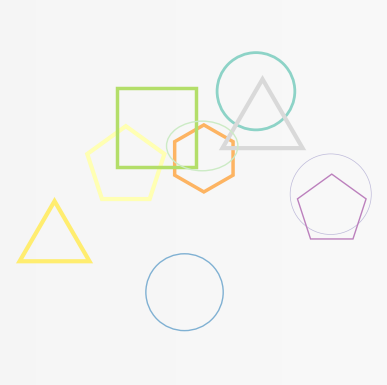[{"shape": "circle", "thickness": 2, "radius": 0.5, "center": [0.661, 0.763]}, {"shape": "pentagon", "thickness": 3, "radius": 0.52, "center": [0.325, 0.568]}, {"shape": "circle", "thickness": 0.5, "radius": 0.52, "center": [0.853, 0.496]}, {"shape": "circle", "thickness": 1, "radius": 0.5, "center": [0.476, 0.241]}, {"shape": "hexagon", "thickness": 2.5, "radius": 0.44, "center": [0.526, 0.589]}, {"shape": "square", "thickness": 2.5, "radius": 0.51, "center": [0.405, 0.669]}, {"shape": "triangle", "thickness": 3, "radius": 0.6, "center": [0.677, 0.675]}, {"shape": "pentagon", "thickness": 1, "radius": 0.47, "center": [0.856, 0.455]}, {"shape": "oval", "thickness": 1, "radius": 0.46, "center": [0.522, 0.621]}, {"shape": "triangle", "thickness": 3, "radius": 0.52, "center": [0.141, 0.373]}]